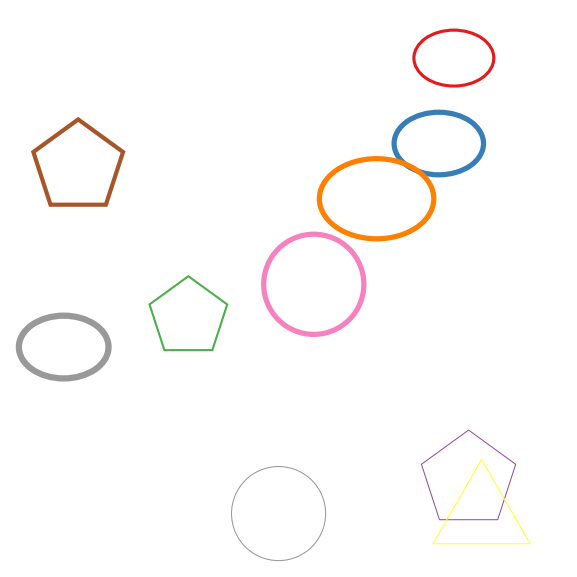[{"shape": "oval", "thickness": 1.5, "radius": 0.35, "center": [0.786, 0.899]}, {"shape": "oval", "thickness": 2.5, "radius": 0.39, "center": [0.76, 0.751]}, {"shape": "pentagon", "thickness": 1, "radius": 0.35, "center": [0.326, 0.45]}, {"shape": "pentagon", "thickness": 0.5, "radius": 0.43, "center": [0.811, 0.169]}, {"shape": "oval", "thickness": 2.5, "radius": 0.5, "center": [0.652, 0.655]}, {"shape": "triangle", "thickness": 0.5, "radius": 0.49, "center": [0.834, 0.106]}, {"shape": "pentagon", "thickness": 2, "radius": 0.41, "center": [0.135, 0.711]}, {"shape": "circle", "thickness": 2.5, "radius": 0.43, "center": [0.543, 0.507]}, {"shape": "oval", "thickness": 3, "radius": 0.39, "center": [0.11, 0.398]}, {"shape": "circle", "thickness": 0.5, "radius": 0.41, "center": [0.482, 0.11]}]